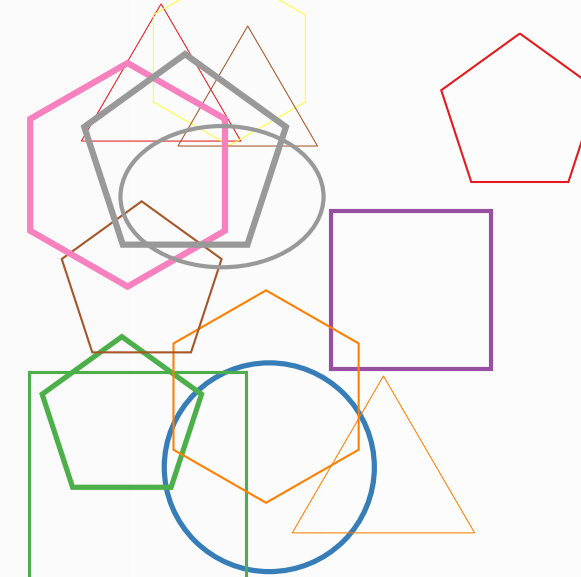[{"shape": "triangle", "thickness": 0.5, "radius": 0.79, "center": [0.277, 0.834]}, {"shape": "pentagon", "thickness": 1, "radius": 0.71, "center": [0.894, 0.799]}, {"shape": "circle", "thickness": 2.5, "radius": 0.9, "center": [0.463, 0.19]}, {"shape": "square", "thickness": 1.5, "radius": 0.94, "center": [0.237, 0.167]}, {"shape": "pentagon", "thickness": 2.5, "radius": 0.72, "center": [0.21, 0.272]}, {"shape": "square", "thickness": 2, "radius": 0.69, "center": [0.707, 0.497]}, {"shape": "hexagon", "thickness": 1, "radius": 0.92, "center": [0.458, 0.312]}, {"shape": "triangle", "thickness": 0.5, "radius": 0.91, "center": [0.66, 0.167]}, {"shape": "hexagon", "thickness": 0.5, "radius": 0.75, "center": [0.395, 0.898]}, {"shape": "pentagon", "thickness": 1, "radius": 0.72, "center": [0.244, 0.506]}, {"shape": "triangle", "thickness": 0.5, "radius": 0.69, "center": [0.426, 0.816]}, {"shape": "hexagon", "thickness": 3, "radius": 0.97, "center": [0.219, 0.696]}, {"shape": "oval", "thickness": 2, "radius": 0.87, "center": [0.382, 0.659]}, {"shape": "pentagon", "thickness": 3, "radius": 0.91, "center": [0.318, 0.723]}]